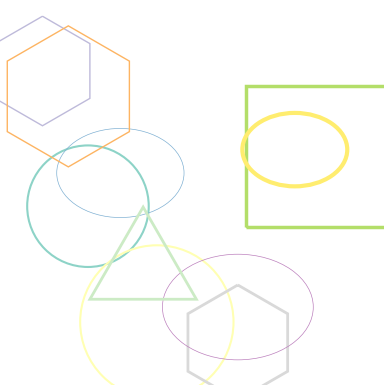[{"shape": "circle", "thickness": 1.5, "radius": 0.79, "center": [0.228, 0.464]}, {"shape": "circle", "thickness": 1.5, "radius": 1.0, "center": [0.407, 0.164]}, {"shape": "hexagon", "thickness": 1, "radius": 0.71, "center": [0.11, 0.816]}, {"shape": "oval", "thickness": 0.5, "radius": 0.83, "center": [0.313, 0.551]}, {"shape": "hexagon", "thickness": 1, "radius": 0.92, "center": [0.177, 0.75]}, {"shape": "square", "thickness": 2.5, "radius": 0.92, "center": [0.824, 0.593]}, {"shape": "hexagon", "thickness": 2, "radius": 0.75, "center": [0.618, 0.11]}, {"shape": "oval", "thickness": 0.5, "radius": 0.98, "center": [0.618, 0.202]}, {"shape": "triangle", "thickness": 2, "radius": 0.8, "center": [0.372, 0.303]}, {"shape": "oval", "thickness": 3, "radius": 0.68, "center": [0.766, 0.611]}]